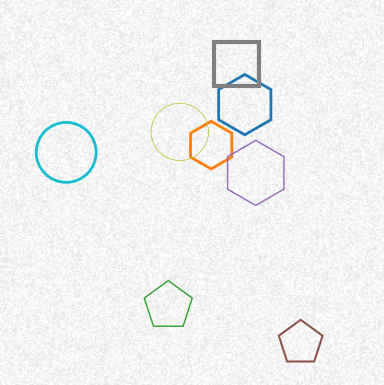[{"shape": "hexagon", "thickness": 2, "radius": 0.39, "center": [0.636, 0.728]}, {"shape": "hexagon", "thickness": 2, "radius": 0.31, "center": [0.548, 0.623]}, {"shape": "pentagon", "thickness": 1, "radius": 0.33, "center": [0.437, 0.206]}, {"shape": "hexagon", "thickness": 1, "radius": 0.42, "center": [0.664, 0.551]}, {"shape": "pentagon", "thickness": 1.5, "radius": 0.3, "center": [0.781, 0.109]}, {"shape": "square", "thickness": 3, "radius": 0.29, "center": [0.614, 0.834]}, {"shape": "circle", "thickness": 0.5, "radius": 0.37, "center": [0.467, 0.657]}, {"shape": "circle", "thickness": 2, "radius": 0.39, "center": [0.172, 0.604]}]